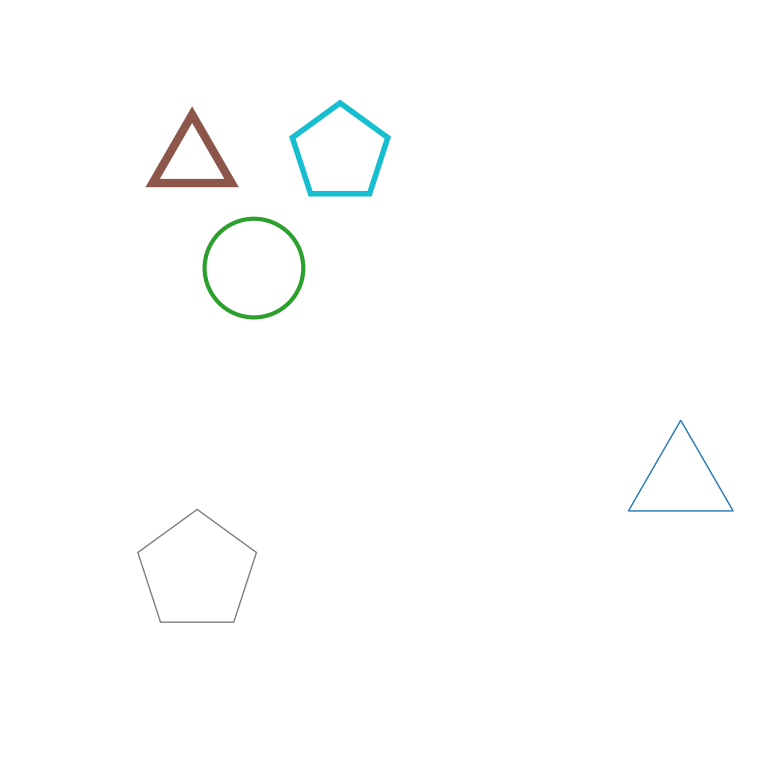[{"shape": "triangle", "thickness": 0.5, "radius": 0.39, "center": [0.884, 0.376]}, {"shape": "circle", "thickness": 1.5, "radius": 0.32, "center": [0.33, 0.652]}, {"shape": "triangle", "thickness": 3, "radius": 0.3, "center": [0.25, 0.792]}, {"shape": "pentagon", "thickness": 0.5, "radius": 0.4, "center": [0.256, 0.257]}, {"shape": "pentagon", "thickness": 2, "radius": 0.33, "center": [0.442, 0.801]}]